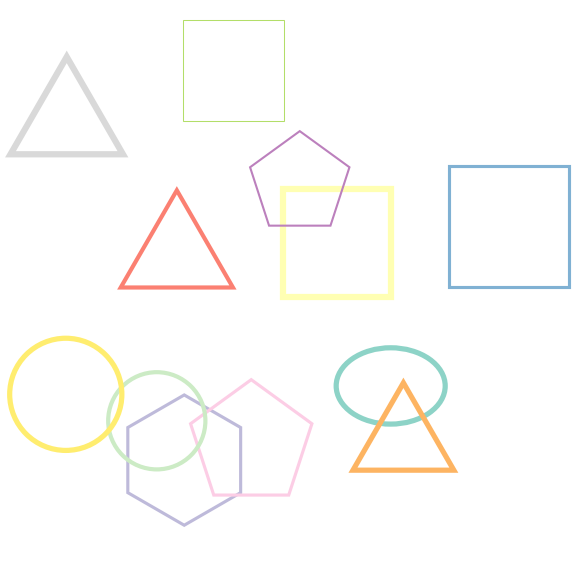[{"shape": "oval", "thickness": 2.5, "radius": 0.47, "center": [0.677, 0.331]}, {"shape": "square", "thickness": 3, "radius": 0.47, "center": [0.584, 0.578]}, {"shape": "hexagon", "thickness": 1.5, "radius": 0.56, "center": [0.319, 0.202]}, {"shape": "triangle", "thickness": 2, "radius": 0.56, "center": [0.306, 0.557]}, {"shape": "square", "thickness": 1.5, "radius": 0.52, "center": [0.882, 0.607]}, {"shape": "triangle", "thickness": 2.5, "radius": 0.5, "center": [0.699, 0.235]}, {"shape": "square", "thickness": 0.5, "radius": 0.44, "center": [0.404, 0.877]}, {"shape": "pentagon", "thickness": 1.5, "radius": 0.55, "center": [0.435, 0.231]}, {"shape": "triangle", "thickness": 3, "radius": 0.56, "center": [0.116, 0.788]}, {"shape": "pentagon", "thickness": 1, "radius": 0.45, "center": [0.519, 0.682]}, {"shape": "circle", "thickness": 2, "radius": 0.42, "center": [0.271, 0.27]}, {"shape": "circle", "thickness": 2.5, "radius": 0.49, "center": [0.114, 0.316]}]